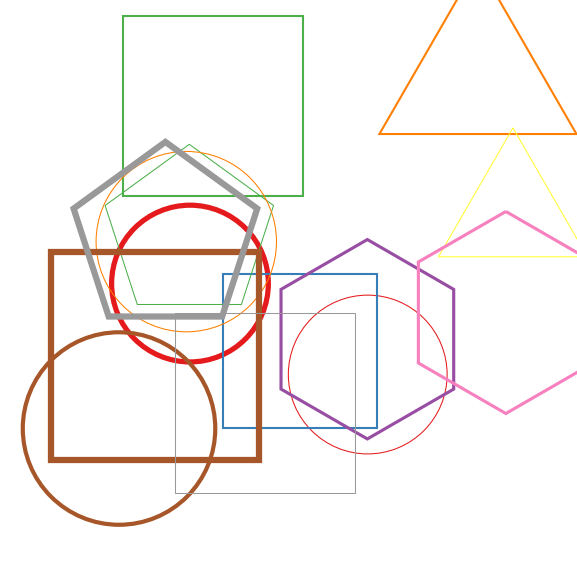[{"shape": "circle", "thickness": 0.5, "radius": 0.69, "center": [0.637, 0.351]}, {"shape": "circle", "thickness": 2.5, "radius": 0.68, "center": [0.329, 0.508]}, {"shape": "square", "thickness": 1, "radius": 0.67, "center": [0.519, 0.391]}, {"shape": "pentagon", "thickness": 0.5, "radius": 0.77, "center": [0.328, 0.596]}, {"shape": "square", "thickness": 1, "radius": 0.78, "center": [0.369, 0.815]}, {"shape": "hexagon", "thickness": 1.5, "radius": 0.86, "center": [0.636, 0.412]}, {"shape": "triangle", "thickness": 1, "radius": 0.99, "center": [0.828, 0.866]}, {"shape": "circle", "thickness": 0.5, "radius": 0.78, "center": [0.323, 0.581]}, {"shape": "triangle", "thickness": 0.5, "radius": 0.74, "center": [0.888, 0.629]}, {"shape": "square", "thickness": 3, "radius": 0.9, "center": [0.269, 0.383]}, {"shape": "circle", "thickness": 2, "radius": 0.83, "center": [0.206, 0.257]}, {"shape": "hexagon", "thickness": 1.5, "radius": 0.87, "center": [0.876, 0.458]}, {"shape": "pentagon", "thickness": 3, "radius": 0.84, "center": [0.286, 0.586]}, {"shape": "square", "thickness": 0.5, "radius": 0.78, "center": [0.459, 0.301]}]